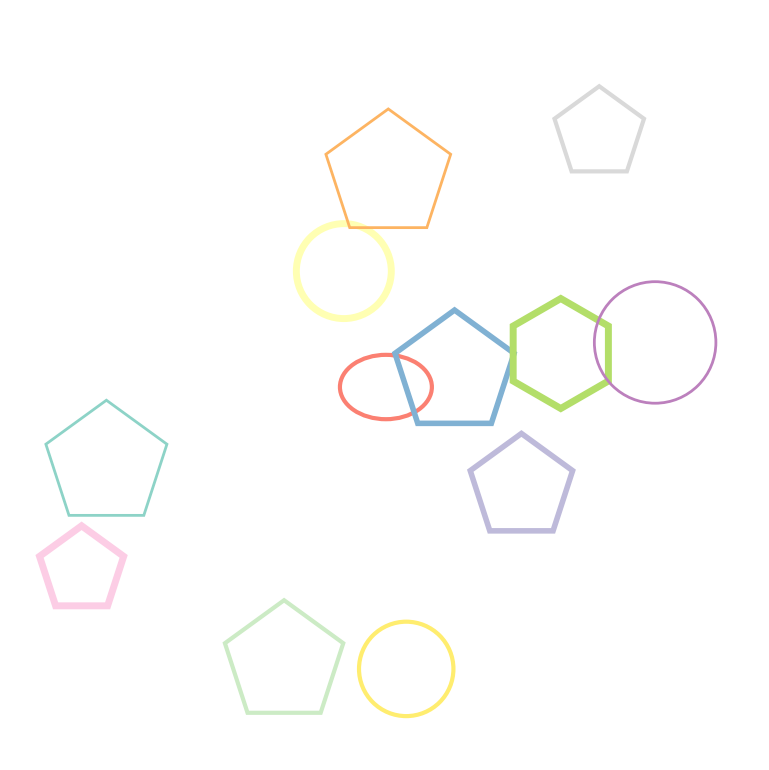[{"shape": "pentagon", "thickness": 1, "radius": 0.41, "center": [0.138, 0.398]}, {"shape": "circle", "thickness": 2.5, "radius": 0.31, "center": [0.447, 0.648]}, {"shape": "pentagon", "thickness": 2, "radius": 0.35, "center": [0.677, 0.367]}, {"shape": "oval", "thickness": 1.5, "radius": 0.3, "center": [0.501, 0.497]}, {"shape": "pentagon", "thickness": 2, "radius": 0.41, "center": [0.59, 0.516]}, {"shape": "pentagon", "thickness": 1, "radius": 0.43, "center": [0.504, 0.773]}, {"shape": "hexagon", "thickness": 2.5, "radius": 0.36, "center": [0.728, 0.541]}, {"shape": "pentagon", "thickness": 2.5, "radius": 0.29, "center": [0.106, 0.26]}, {"shape": "pentagon", "thickness": 1.5, "radius": 0.31, "center": [0.778, 0.827]}, {"shape": "circle", "thickness": 1, "radius": 0.39, "center": [0.851, 0.555]}, {"shape": "pentagon", "thickness": 1.5, "radius": 0.4, "center": [0.369, 0.14]}, {"shape": "circle", "thickness": 1.5, "radius": 0.31, "center": [0.528, 0.131]}]